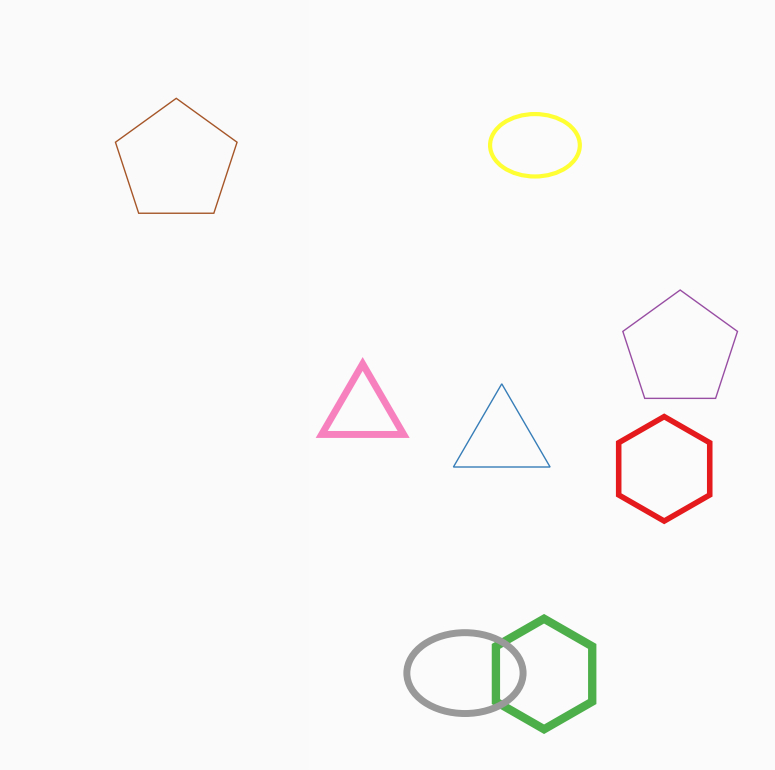[{"shape": "hexagon", "thickness": 2, "radius": 0.34, "center": [0.857, 0.391]}, {"shape": "triangle", "thickness": 0.5, "radius": 0.36, "center": [0.647, 0.43]}, {"shape": "hexagon", "thickness": 3, "radius": 0.36, "center": [0.702, 0.125]}, {"shape": "pentagon", "thickness": 0.5, "radius": 0.39, "center": [0.878, 0.546]}, {"shape": "oval", "thickness": 1.5, "radius": 0.29, "center": [0.69, 0.811]}, {"shape": "pentagon", "thickness": 0.5, "radius": 0.41, "center": [0.227, 0.79]}, {"shape": "triangle", "thickness": 2.5, "radius": 0.31, "center": [0.468, 0.466]}, {"shape": "oval", "thickness": 2.5, "radius": 0.37, "center": [0.6, 0.126]}]